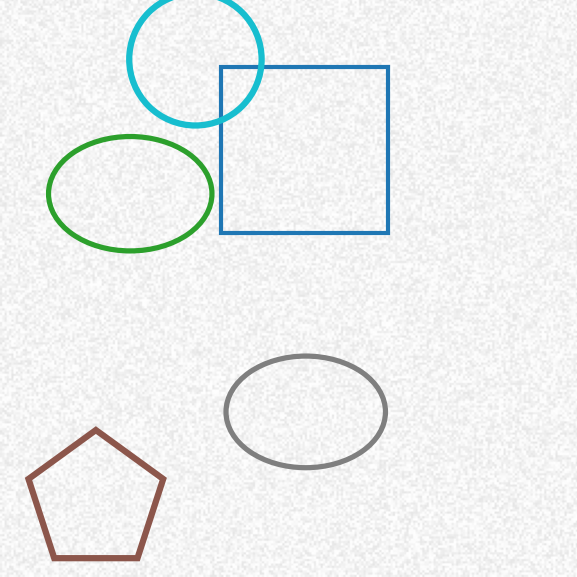[{"shape": "square", "thickness": 2, "radius": 0.72, "center": [0.527, 0.739]}, {"shape": "oval", "thickness": 2.5, "radius": 0.71, "center": [0.226, 0.664]}, {"shape": "pentagon", "thickness": 3, "radius": 0.61, "center": [0.166, 0.132]}, {"shape": "oval", "thickness": 2.5, "radius": 0.69, "center": [0.529, 0.286]}, {"shape": "circle", "thickness": 3, "radius": 0.57, "center": [0.338, 0.896]}]